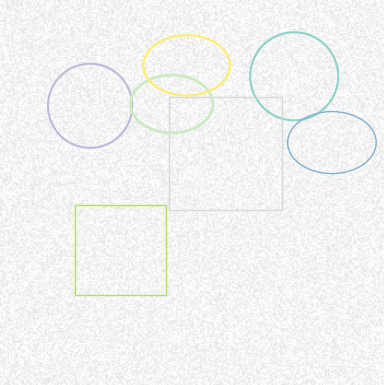[{"shape": "circle", "thickness": 1.5, "radius": 0.57, "center": [0.764, 0.802]}, {"shape": "circle", "thickness": 1.5, "radius": 0.55, "center": [0.234, 0.725]}, {"shape": "oval", "thickness": 1, "radius": 0.58, "center": [0.862, 0.63]}, {"shape": "square", "thickness": 1, "radius": 0.59, "center": [0.313, 0.351]}, {"shape": "square", "thickness": 1, "radius": 0.74, "center": [0.585, 0.602]}, {"shape": "oval", "thickness": 2, "radius": 0.54, "center": [0.446, 0.73]}, {"shape": "oval", "thickness": 1.5, "radius": 0.56, "center": [0.485, 0.83]}]